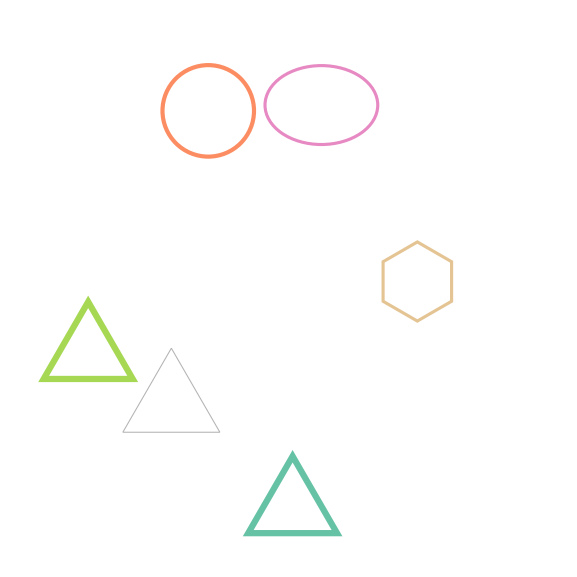[{"shape": "triangle", "thickness": 3, "radius": 0.44, "center": [0.507, 0.12]}, {"shape": "circle", "thickness": 2, "radius": 0.4, "center": [0.361, 0.807]}, {"shape": "oval", "thickness": 1.5, "radius": 0.49, "center": [0.557, 0.817]}, {"shape": "triangle", "thickness": 3, "radius": 0.45, "center": [0.153, 0.387]}, {"shape": "hexagon", "thickness": 1.5, "radius": 0.34, "center": [0.723, 0.512]}, {"shape": "triangle", "thickness": 0.5, "radius": 0.49, "center": [0.297, 0.299]}]